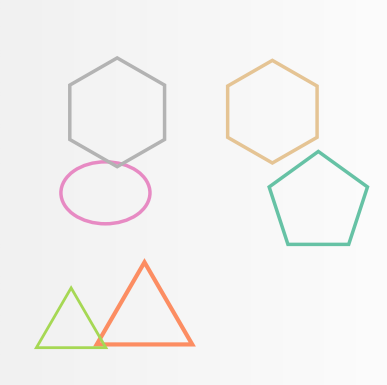[{"shape": "pentagon", "thickness": 2.5, "radius": 0.67, "center": [0.821, 0.473]}, {"shape": "triangle", "thickness": 3, "radius": 0.71, "center": [0.373, 0.177]}, {"shape": "oval", "thickness": 2.5, "radius": 0.57, "center": [0.272, 0.499]}, {"shape": "triangle", "thickness": 2, "radius": 0.52, "center": [0.184, 0.149]}, {"shape": "hexagon", "thickness": 2.5, "radius": 0.67, "center": [0.703, 0.71]}, {"shape": "hexagon", "thickness": 2.5, "radius": 0.71, "center": [0.302, 0.708]}]